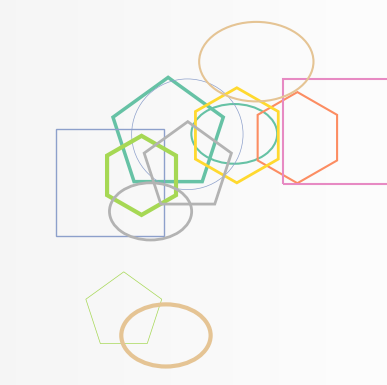[{"shape": "oval", "thickness": 1.5, "radius": 0.55, "center": [0.605, 0.652]}, {"shape": "pentagon", "thickness": 2.5, "radius": 0.75, "center": [0.434, 0.649]}, {"shape": "hexagon", "thickness": 1.5, "radius": 0.59, "center": [0.767, 0.642]}, {"shape": "circle", "thickness": 0.5, "radius": 0.72, "center": [0.484, 0.651]}, {"shape": "square", "thickness": 1, "radius": 0.7, "center": [0.284, 0.526]}, {"shape": "square", "thickness": 1.5, "radius": 0.68, "center": [0.867, 0.658]}, {"shape": "hexagon", "thickness": 3, "radius": 0.51, "center": [0.365, 0.544]}, {"shape": "pentagon", "thickness": 0.5, "radius": 0.51, "center": [0.319, 0.191]}, {"shape": "hexagon", "thickness": 2, "radius": 0.62, "center": [0.611, 0.649]}, {"shape": "oval", "thickness": 1.5, "radius": 0.74, "center": [0.661, 0.84]}, {"shape": "oval", "thickness": 3, "radius": 0.58, "center": [0.428, 0.129]}, {"shape": "oval", "thickness": 2, "radius": 0.53, "center": [0.389, 0.451]}, {"shape": "pentagon", "thickness": 2, "radius": 0.59, "center": [0.485, 0.566]}]